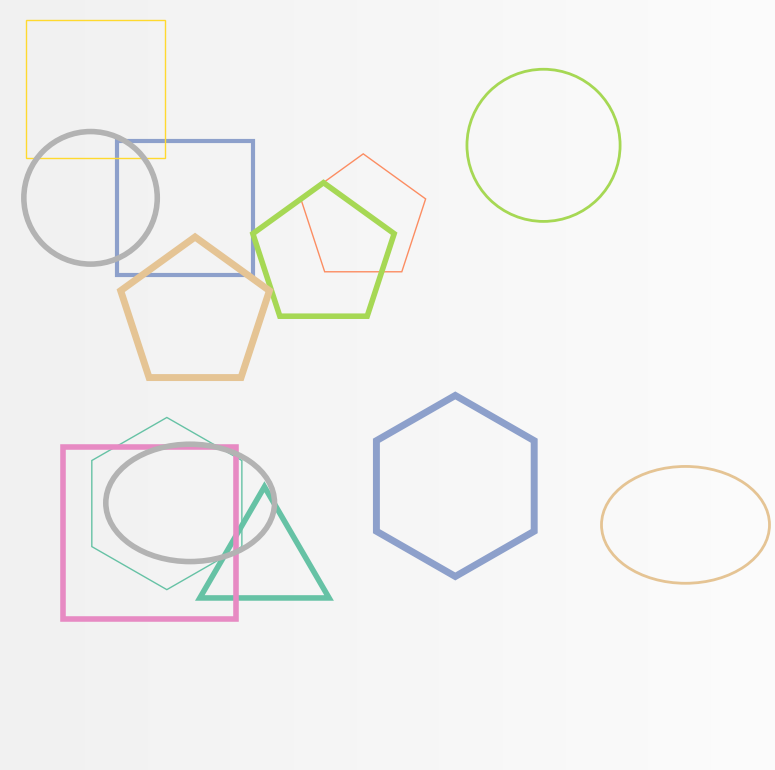[{"shape": "triangle", "thickness": 2, "radius": 0.48, "center": [0.341, 0.272]}, {"shape": "hexagon", "thickness": 0.5, "radius": 0.56, "center": [0.215, 0.346]}, {"shape": "pentagon", "thickness": 0.5, "radius": 0.42, "center": [0.469, 0.716]}, {"shape": "square", "thickness": 1.5, "radius": 0.44, "center": [0.239, 0.73]}, {"shape": "hexagon", "thickness": 2.5, "radius": 0.59, "center": [0.587, 0.369]}, {"shape": "square", "thickness": 2, "radius": 0.56, "center": [0.193, 0.308]}, {"shape": "pentagon", "thickness": 2, "radius": 0.48, "center": [0.417, 0.667]}, {"shape": "circle", "thickness": 1, "radius": 0.49, "center": [0.701, 0.811]}, {"shape": "square", "thickness": 0.5, "radius": 0.45, "center": [0.123, 0.884]}, {"shape": "pentagon", "thickness": 2.5, "radius": 0.5, "center": [0.252, 0.591]}, {"shape": "oval", "thickness": 1, "radius": 0.54, "center": [0.885, 0.318]}, {"shape": "circle", "thickness": 2, "radius": 0.43, "center": [0.117, 0.743]}, {"shape": "oval", "thickness": 2, "radius": 0.54, "center": [0.245, 0.347]}]